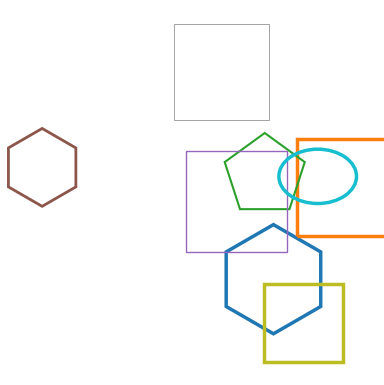[{"shape": "hexagon", "thickness": 2.5, "radius": 0.71, "center": [0.71, 0.275]}, {"shape": "square", "thickness": 2.5, "radius": 0.63, "center": [0.898, 0.513]}, {"shape": "pentagon", "thickness": 1.5, "radius": 0.55, "center": [0.688, 0.545]}, {"shape": "square", "thickness": 1, "radius": 0.66, "center": [0.615, 0.477]}, {"shape": "hexagon", "thickness": 2, "radius": 0.51, "center": [0.109, 0.565]}, {"shape": "square", "thickness": 0.5, "radius": 0.62, "center": [0.576, 0.813]}, {"shape": "square", "thickness": 2.5, "radius": 0.51, "center": [0.789, 0.161]}, {"shape": "oval", "thickness": 2.5, "radius": 0.5, "center": [0.825, 0.542]}]